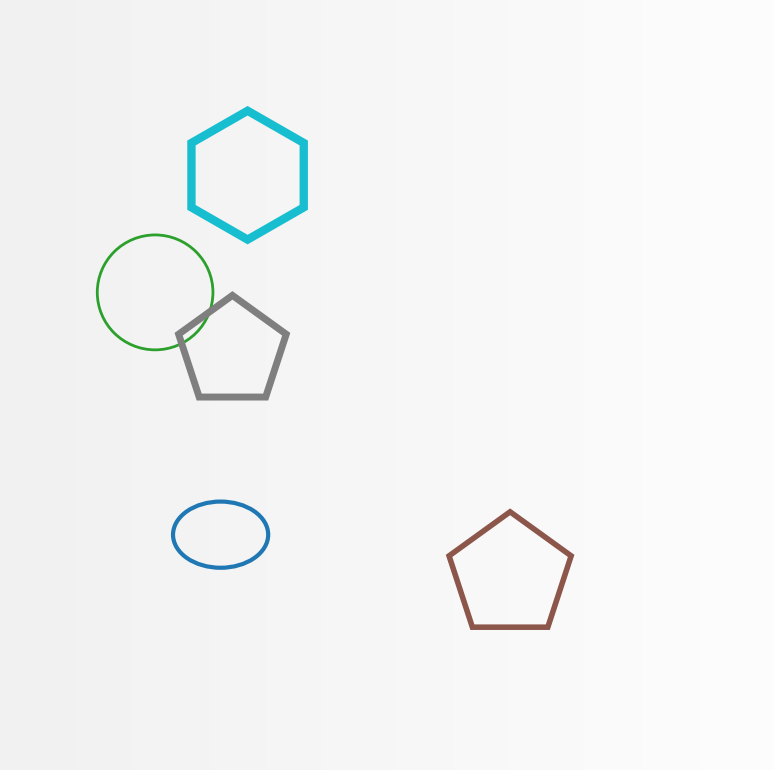[{"shape": "oval", "thickness": 1.5, "radius": 0.31, "center": [0.285, 0.306]}, {"shape": "circle", "thickness": 1, "radius": 0.37, "center": [0.2, 0.62]}, {"shape": "pentagon", "thickness": 2, "radius": 0.41, "center": [0.658, 0.252]}, {"shape": "pentagon", "thickness": 2.5, "radius": 0.36, "center": [0.3, 0.543]}, {"shape": "hexagon", "thickness": 3, "radius": 0.42, "center": [0.319, 0.772]}]